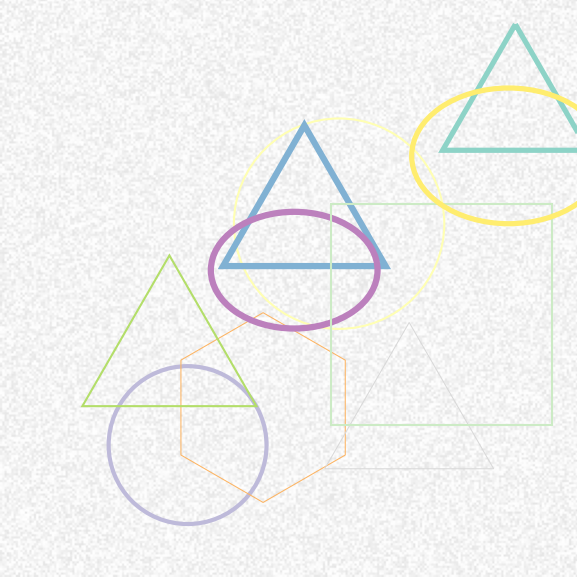[{"shape": "triangle", "thickness": 2.5, "radius": 0.73, "center": [0.892, 0.812]}, {"shape": "circle", "thickness": 1, "radius": 0.91, "center": [0.587, 0.612]}, {"shape": "circle", "thickness": 2, "radius": 0.68, "center": [0.325, 0.228]}, {"shape": "triangle", "thickness": 3, "radius": 0.81, "center": [0.527, 0.62]}, {"shape": "hexagon", "thickness": 0.5, "radius": 0.82, "center": [0.456, 0.293]}, {"shape": "triangle", "thickness": 1, "radius": 0.87, "center": [0.293, 0.383]}, {"shape": "triangle", "thickness": 0.5, "radius": 0.84, "center": [0.709, 0.272]}, {"shape": "oval", "thickness": 3, "radius": 0.72, "center": [0.509, 0.531]}, {"shape": "square", "thickness": 1, "radius": 0.96, "center": [0.765, 0.454]}, {"shape": "oval", "thickness": 2.5, "radius": 0.84, "center": [0.881, 0.729]}]